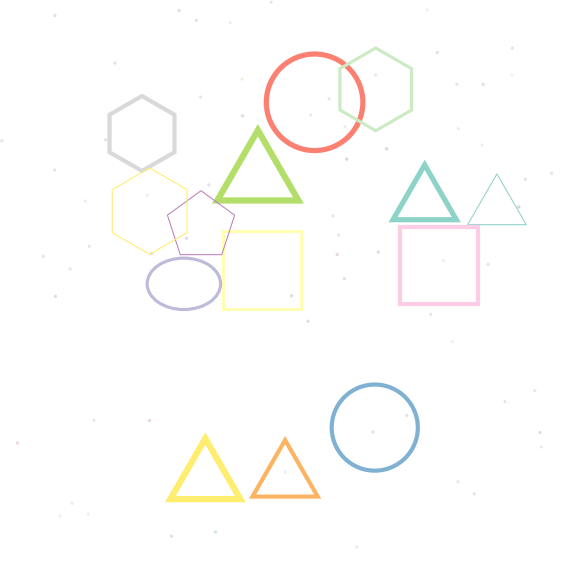[{"shape": "triangle", "thickness": 0.5, "radius": 0.29, "center": [0.861, 0.639]}, {"shape": "triangle", "thickness": 2.5, "radius": 0.32, "center": [0.735, 0.65]}, {"shape": "square", "thickness": 1.5, "radius": 0.34, "center": [0.454, 0.531]}, {"shape": "oval", "thickness": 1.5, "radius": 0.32, "center": [0.318, 0.508]}, {"shape": "circle", "thickness": 2.5, "radius": 0.42, "center": [0.545, 0.822]}, {"shape": "circle", "thickness": 2, "radius": 0.37, "center": [0.649, 0.259]}, {"shape": "triangle", "thickness": 2, "radius": 0.33, "center": [0.494, 0.172]}, {"shape": "triangle", "thickness": 3, "radius": 0.41, "center": [0.447, 0.693]}, {"shape": "square", "thickness": 2, "radius": 0.34, "center": [0.761, 0.539]}, {"shape": "hexagon", "thickness": 2, "radius": 0.32, "center": [0.246, 0.768]}, {"shape": "pentagon", "thickness": 0.5, "radius": 0.31, "center": [0.348, 0.608]}, {"shape": "hexagon", "thickness": 1.5, "radius": 0.36, "center": [0.651, 0.844]}, {"shape": "hexagon", "thickness": 0.5, "radius": 0.37, "center": [0.259, 0.634]}, {"shape": "triangle", "thickness": 3, "radius": 0.35, "center": [0.356, 0.17]}]